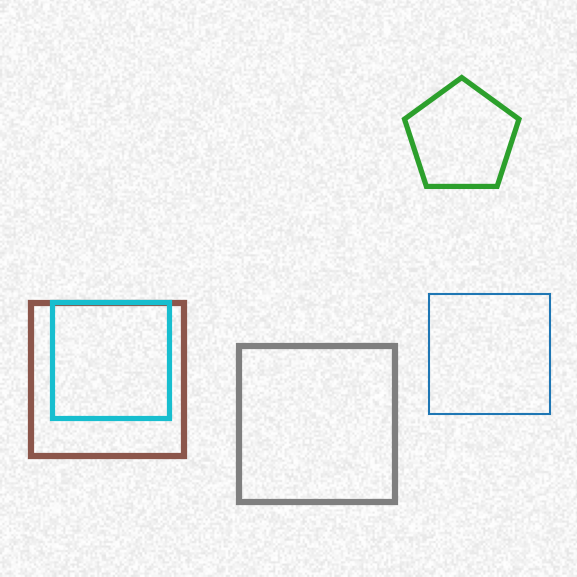[{"shape": "square", "thickness": 1, "radius": 0.52, "center": [0.848, 0.386]}, {"shape": "pentagon", "thickness": 2.5, "radius": 0.52, "center": [0.8, 0.761]}, {"shape": "square", "thickness": 3, "radius": 0.66, "center": [0.186, 0.341]}, {"shape": "square", "thickness": 3, "radius": 0.68, "center": [0.549, 0.265]}, {"shape": "square", "thickness": 2.5, "radius": 0.51, "center": [0.191, 0.376]}]